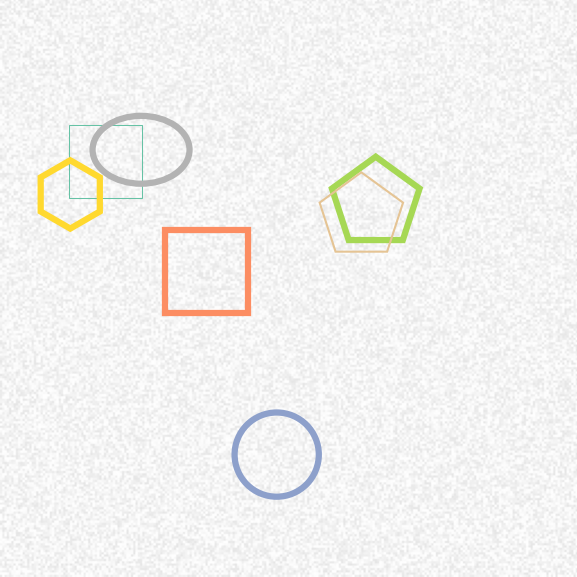[{"shape": "square", "thickness": 0.5, "radius": 0.32, "center": [0.183, 0.719]}, {"shape": "square", "thickness": 3, "radius": 0.36, "center": [0.358, 0.529]}, {"shape": "circle", "thickness": 3, "radius": 0.36, "center": [0.479, 0.212]}, {"shape": "pentagon", "thickness": 3, "radius": 0.4, "center": [0.651, 0.648]}, {"shape": "hexagon", "thickness": 3, "radius": 0.3, "center": [0.122, 0.662]}, {"shape": "pentagon", "thickness": 1, "radius": 0.38, "center": [0.626, 0.625]}, {"shape": "oval", "thickness": 3, "radius": 0.42, "center": [0.244, 0.74]}]